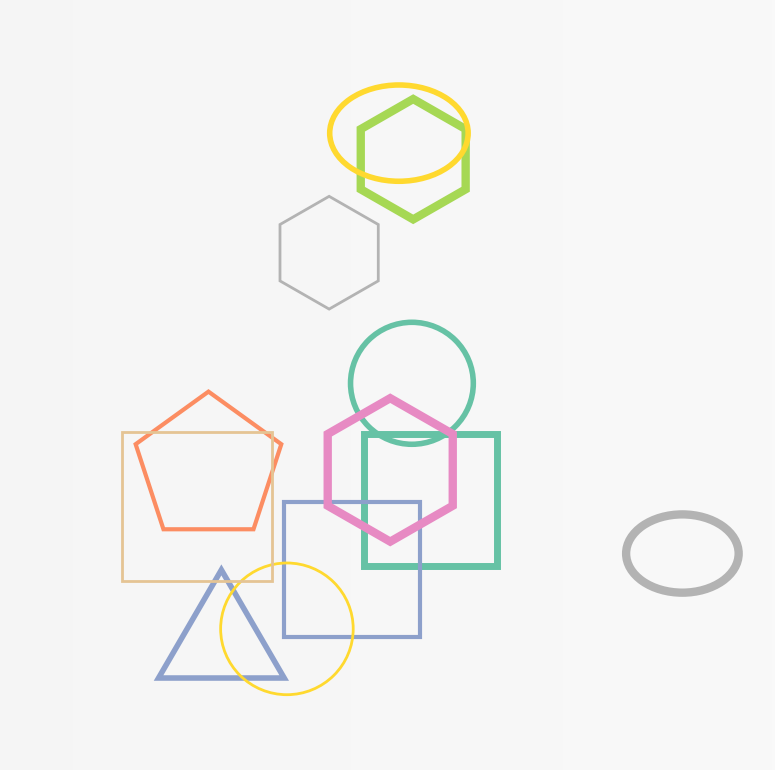[{"shape": "circle", "thickness": 2, "radius": 0.4, "center": [0.532, 0.502]}, {"shape": "square", "thickness": 2.5, "radius": 0.43, "center": [0.555, 0.351]}, {"shape": "pentagon", "thickness": 1.5, "radius": 0.49, "center": [0.269, 0.393]}, {"shape": "triangle", "thickness": 2, "radius": 0.47, "center": [0.286, 0.166]}, {"shape": "square", "thickness": 1.5, "radius": 0.44, "center": [0.455, 0.26]}, {"shape": "hexagon", "thickness": 3, "radius": 0.47, "center": [0.504, 0.39]}, {"shape": "hexagon", "thickness": 3, "radius": 0.39, "center": [0.533, 0.793]}, {"shape": "circle", "thickness": 1, "radius": 0.43, "center": [0.37, 0.183]}, {"shape": "oval", "thickness": 2, "radius": 0.45, "center": [0.515, 0.827]}, {"shape": "square", "thickness": 1, "radius": 0.48, "center": [0.254, 0.342]}, {"shape": "hexagon", "thickness": 1, "radius": 0.37, "center": [0.425, 0.672]}, {"shape": "oval", "thickness": 3, "radius": 0.36, "center": [0.88, 0.281]}]